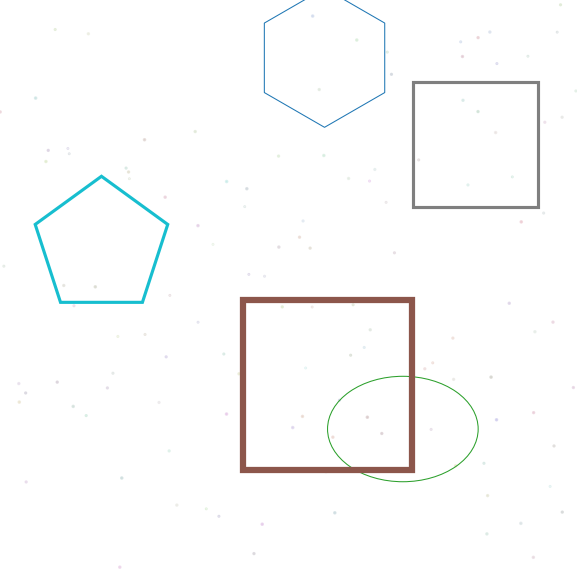[{"shape": "hexagon", "thickness": 0.5, "radius": 0.6, "center": [0.562, 0.899]}, {"shape": "oval", "thickness": 0.5, "radius": 0.65, "center": [0.698, 0.256]}, {"shape": "square", "thickness": 3, "radius": 0.73, "center": [0.567, 0.332]}, {"shape": "square", "thickness": 1.5, "radius": 0.54, "center": [0.824, 0.749]}, {"shape": "pentagon", "thickness": 1.5, "radius": 0.6, "center": [0.176, 0.573]}]